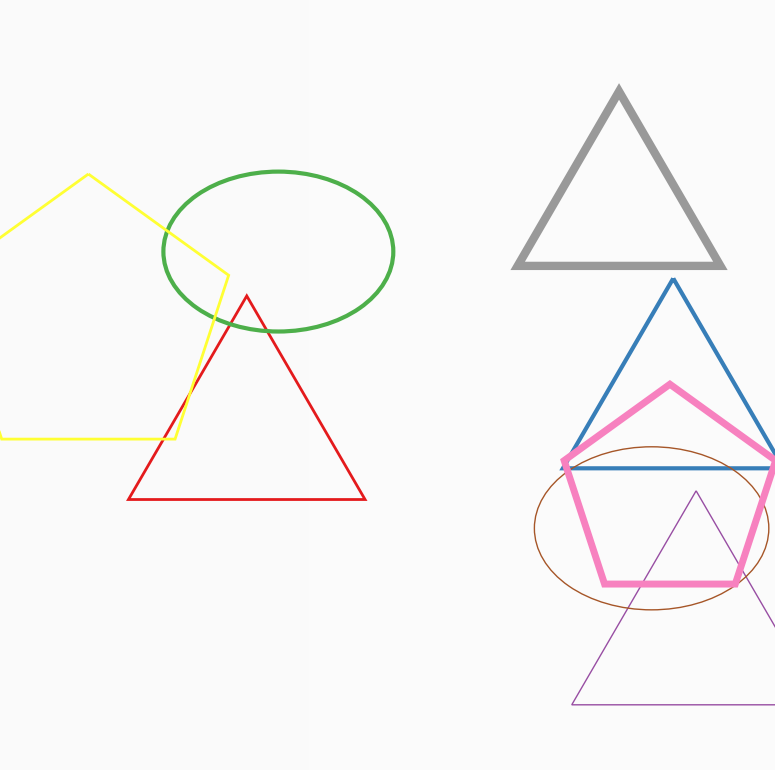[{"shape": "triangle", "thickness": 1, "radius": 0.88, "center": [0.318, 0.439]}, {"shape": "triangle", "thickness": 1.5, "radius": 0.82, "center": [0.869, 0.474]}, {"shape": "oval", "thickness": 1.5, "radius": 0.74, "center": [0.359, 0.673]}, {"shape": "triangle", "thickness": 0.5, "radius": 0.93, "center": [0.898, 0.177]}, {"shape": "pentagon", "thickness": 1, "radius": 0.95, "center": [0.114, 0.584]}, {"shape": "oval", "thickness": 0.5, "radius": 0.76, "center": [0.841, 0.314]}, {"shape": "pentagon", "thickness": 2.5, "radius": 0.72, "center": [0.864, 0.358]}, {"shape": "triangle", "thickness": 3, "radius": 0.76, "center": [0.799, 0.73]}]